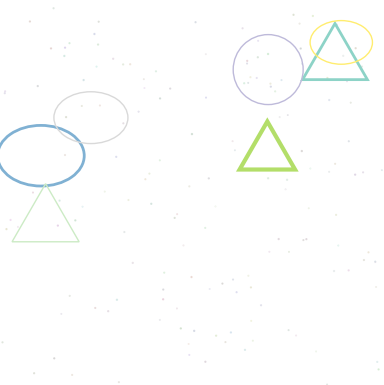[{"shape": "triangle", "thickness": 2, "radius": 0.49, "center": [0.87, 0.842]}, {"shape": "circle", "thickness": 1, "radius": 0.45, "center": [0.697, 0.819]}, {"shape": "oval", "thickness": 2, "radius": 0.56, "center": [0.106, 0.596]}, {"shape": "triangle", "thickness": 3, "radius": 0.42, "center": [0.694, 0.601]}, {"shape": "oval", "thickness": 1, "radius": 0.48, "center": [0.236, 0.694]}, {"shape": "triangle", "thickness": 1, "radius": 0.5, "center": [0.118, 0.422]}, {"shape": "oval", "thickness": 1, "radius": 0.4, "center": [0.886, 0.89]}]